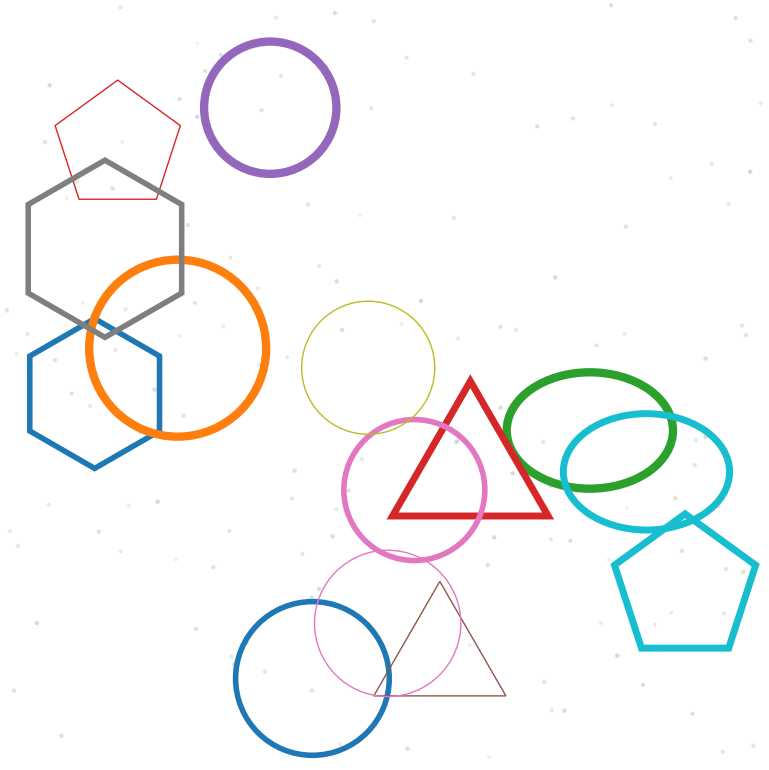[{"shape": "circle", "thickness": 2, "radius": 0.5, "center": [0.406, 0.119]}, {"shape": "hexagon", "thickness": 2, "radius": 0.49, "center": [0.123, 0.489]}, {"shape": "circle", "thickness": 3, "radius": 0.57, "center": [0.231, 0.548]}, {"shape": "oval", "thickness": 3, "radius": 0.54, "center": [0.766, 0.441]}, {"shape": "pentagon", "thickness": 0.5, "radius": 0.43, "center": [0.153, 0.81]}, {"shape": "triangle", "thickness": 2.5, "radius": 0.58, "center": [0.611, 0.388]}, {"shape": "circle", "thickness": 3, "radius": 0.43, "center": [0.351, 0.86]}, {"shape": "triangle", "thickness": 0.5, "radius": 0.5, "center": [0.571, 0.146]}, {"shape": "circle", "thickness": 2, "radius": 0.46, "center": [0.538, 0.364]}, {"shape": "circle", "thickness": 0.5, "radius": 0.48, "center": [0.503, 0.19]}, {"shape": "hexagon", "thickness": 2, "radius": 0.58, "center": [0.136, 0.677]}, {"shape": "circle", "thickness": 0.5, "radius": 0.43, "center": [0.478, 0.522]}, {"shape": "oval", "thickness": 2.5, "radius": 0.54, "center": [0.84, 0.387]}, {"shape": "pentagon", "thickness": 2.5, "radius": 0.48, "center": [0.89, 0.236]}]